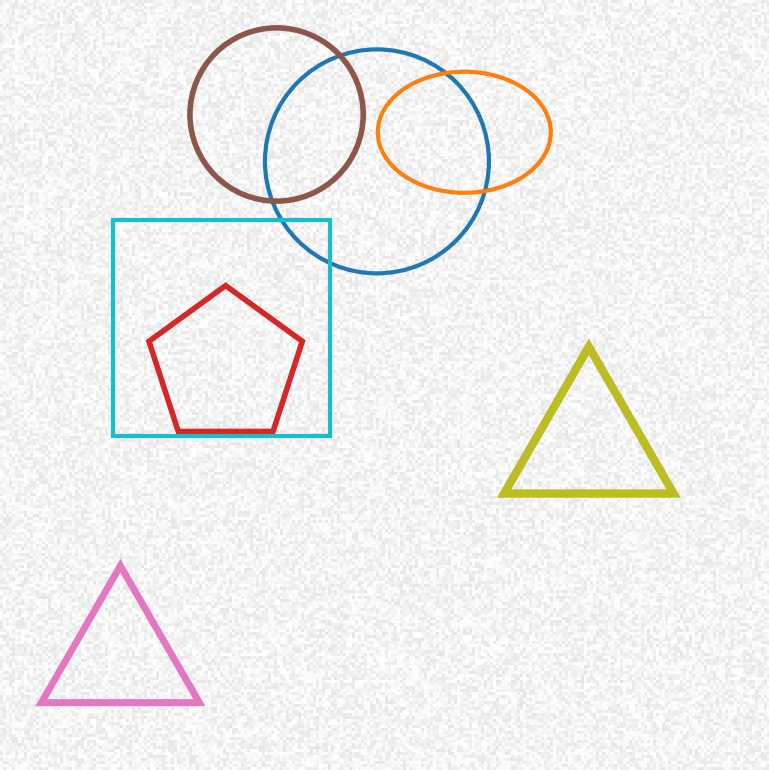[{"shape": "circle", "thickness": 1.5, "radius": 0.73, "center": [0.49, 0.79]}, {"shape": "oval", "thickness": 1.5, "radius": 0.56, "center": [0.603, 0.828]}, {"shape": "pentagon", "thickness": 2, "radius": 0.52, "center": [0.293, 0.524]}, {"shape": "circle", "thickness": 2, "radius": 0.56, "center": [0.359, 0.851]}, {"shape": "triangle", "thickness": 2.5, "radius": 0.59, "center": [0.156, 0.147]}, {"shape": "triangle", "thickness": 3, "radius": 0.64, "center": [0.765, 0.423]}, {"shape": "square", "thickness": 1.5, "radius": 0.7, "center": [0.288, 0.574]}]